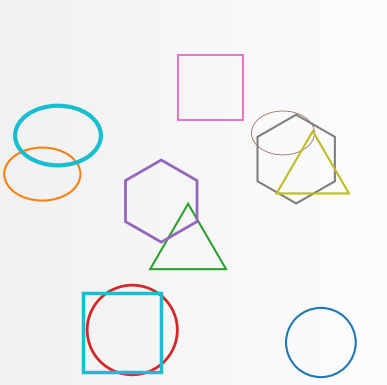[{"shape": "circle", "thickness": 1.5, "radius": 0.45, "center": [0.828, 0.11]}, {"shape": "oval", "thickness": 1.5, "radius": 0.49, "center": [0.109, 0.548]}, {"shape": "triangle", "thickness": 1.5, "radius": 0.57, "center": [0.485, 0.357]}, {"shape": "circle", "thickness": 2, "radius": 0.58, "center": [0.341, 0.143]}, {"shape": "hexagon", "thickness": 2, "radius": 0.53, "center": [0.416, 0.478]}, {"shape": "oval", "thickness": 0.5, "radius": 0.41, "center": [0.73, 0.655]}, {"shape": "square", "thickness": 1.5, "radius": 0.42, "center": [0.544, 0.773]}, {"shape": "hexagon", "thickness": 1.5, "radius": 0.58, "center": [0.764, 0.587]}, {"shape": "triangle", "thickness": 1.5, "radius": 0.54, "center": [0.807, 0.551]}, {"shape": "square", "thickness": 2.5, "radius": 0.51, "center": [0.315, 0.136]}, {"shape": "oval", "thickness": 3, "radius": 0.55, "center": [0.15, 0.648]}]